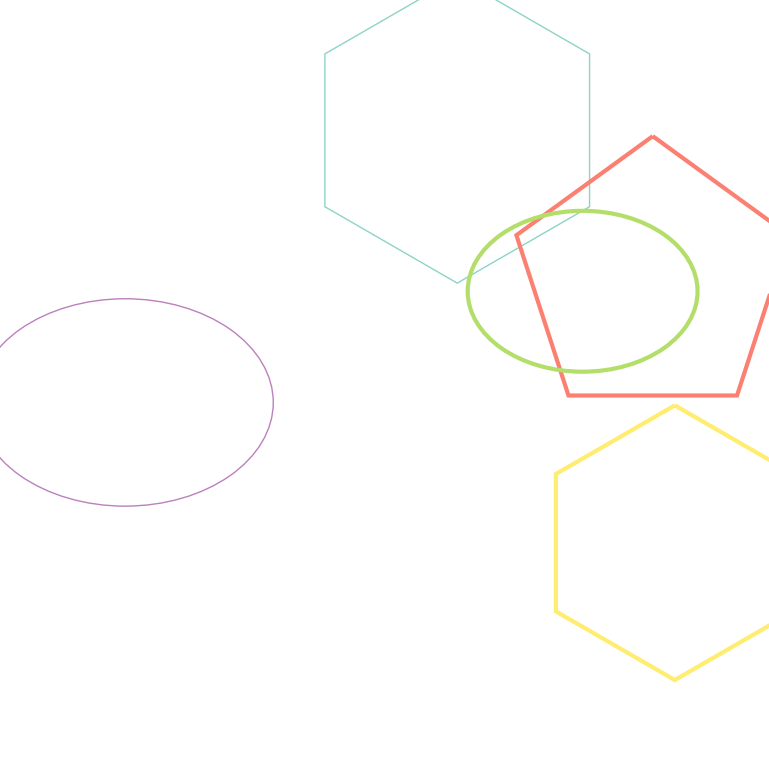[{"shape": "hexagon", "thickness": 0.5, "radius": 0.99, "center": [0.594, 0.831]}, {"shape": "pentagon", "thickness": 1.5, "radius": 0.93, "center": [0.848, 0.637]}, {"shape": "oval", "thickness": 1.5, "radius": 0.75, "center": [0.757, 0.622]}, {"shape": "oval", "thickness": 0.5, "radius": 0.96, "center": [0.163, 0.477]}, {"shape": "hexagon", "thickness": 1.5, "radius": 0.89, "center": [0.876, 0.295]}]